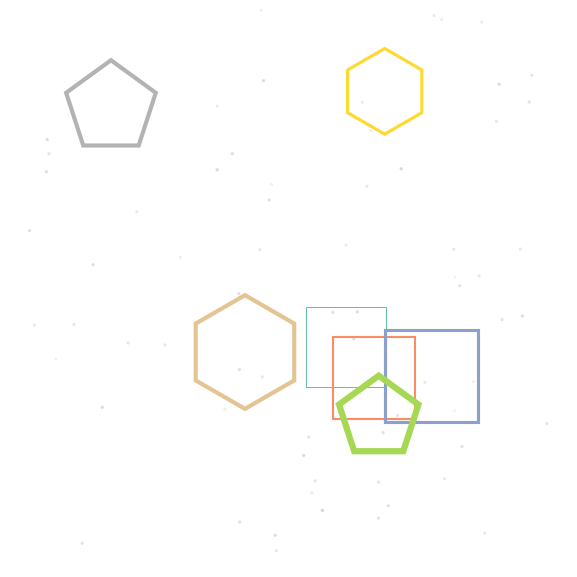[{"shape": "square", "thickness": 0.5, "radius": 0.34, "center": [0.599, 0.398]}, {"shape": "square", "thickness": 1, "radius": 0.35, "center": [0.648, 0.344]}, {"shape": "square", "thickness": 1.5, "radius": 0.4, "center": [0.747, 0.348]}, {"shape": "pentagon", "thickness": 3, "radius": 0.36, "center": [0.656, 0.276]}, {"shape": "hexagon", "thickness": 1.5, "radius": 0.37, "center": [0.666, 0.841]}, {"shape": "hexagon", "thickness": 2, "radius": 0.49, "center": [0.424, 0.39]}, {"shape": "pentagon", "thickness": 2, "radius": 0.41, "center": [0.192, 0.813]}]